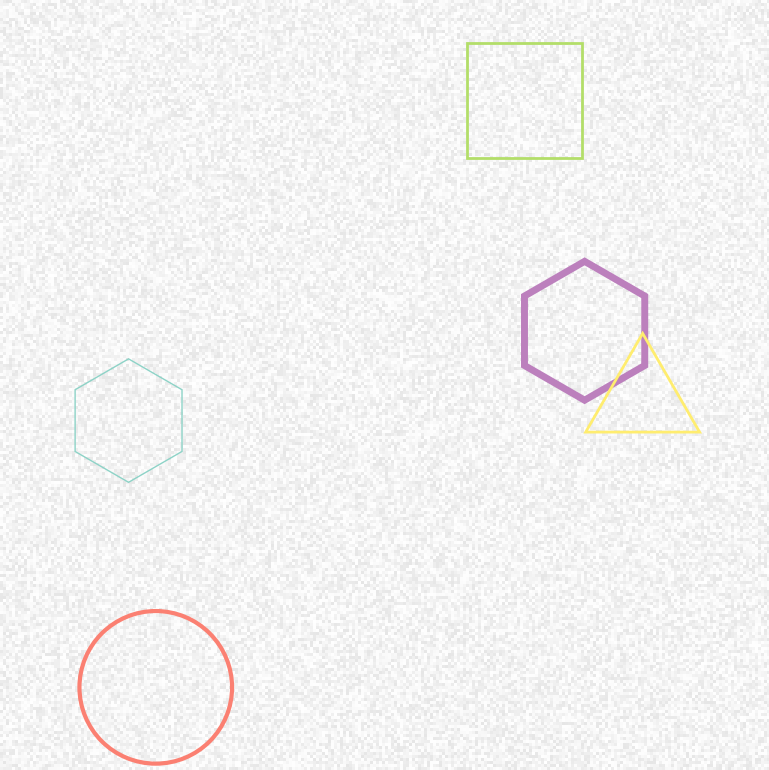[{"shape": "hexagon", "thickness": 0.5, "radius": 0.4, "center": [0.167, 0.454]}, {"shape": "circle", "thickness": 1.5, "radius": 0.5, "center": [0.202, 0.107]}, {"shape": "square", "thickness": 1, "radius": 0.37, "center": [0.681, 0.869]}, {"shape": "hexagon", "thickness": 2.5, "radius": 0.45, "center": [0.759, 0.57]}, {"shape": "triangle", "thickness": 1, "radius": 0.43, "center": [0.835, 0.482]}]